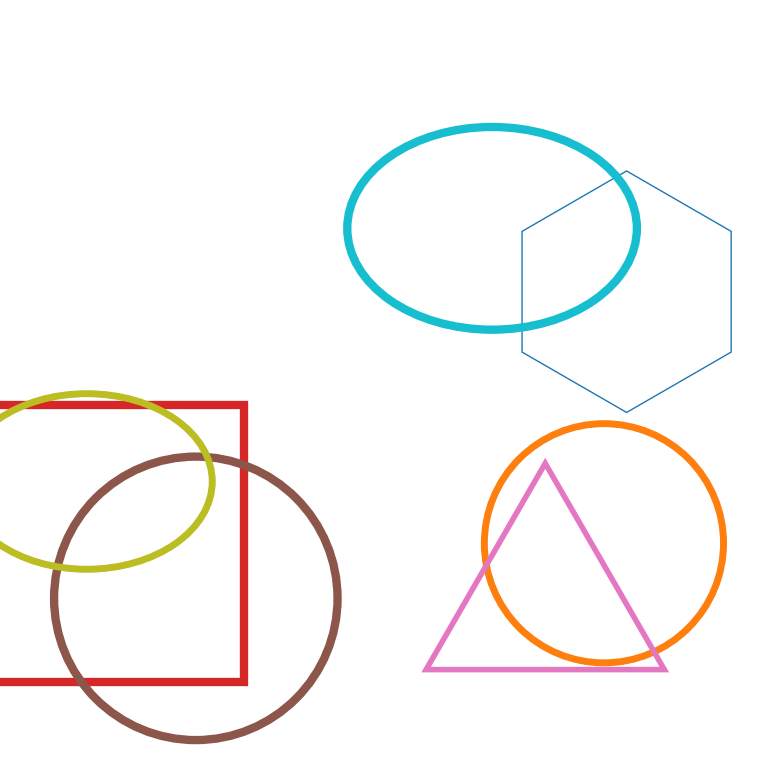[{"shape": "hexagon", "thickness": 0.5, "radius": 0.78, "center": [0.814, 0.621]}, {"shape": "circle", "thickness": 2.5, "radius": 0.78, "center": [0.784, 0.294]}, {"shape": "square", "thickness": 3, "radius": 0.9, "center": [0.137, 0.294]}, {"shape": "circle", "thickness": 3, "radius": 0.92, "center": [0.254, 0.223]}, {"shape": "triangle", "thickness": 2, "radius": 0.89, "center": [0.708, 0.22]}, {"shape": "oval", "thickness": 2.5, "radius": 0.81, "center": [0.113, 0.375]}, {"shape": "oval", "thickness": 3, "radius": 0.94, "center": [0.639, 0.703]}]